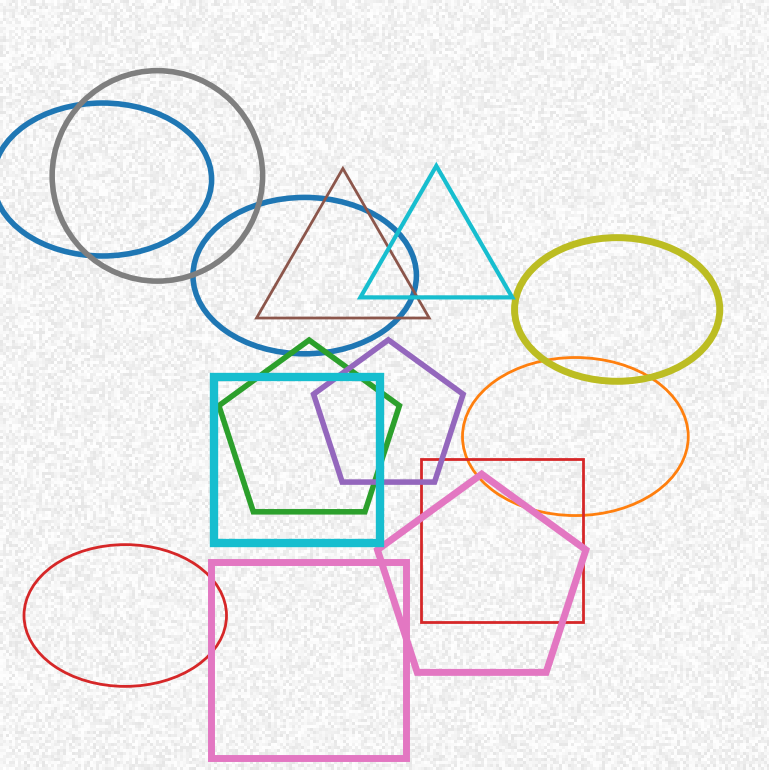[{"shape": "oval", "thickness": 2, "radius": 0.71, "center": [0.133, 0.767]}, {"shape": "oval", "thickness": 2, "radius": 0.73, "center": [0.396, 0.642]}, {"shape": "oval", "thickness": 1, "radius": 0.73, "center": [0.747, 0.433]}, {"shape": "pentagon", "thickness": 2, "radius": 0.62, "center": [0.401, 0.435]}, {"shape": "square", "thickness": 1, "radius": 0.53, "center": [0.652, 0.298]}, {"shape": "oval", "thickness": 1, "radius": 0.66, "center": [0.163, 0.201]}, {"shape": "pentagon", "thickness": 2, "radius": 0.51, "center": [0.504, 0.457]}, {"shape": "triangle", "thickness": 1, "radius": 0.65, "center": [0.445, 0.652]}, {"shape": "square", "thickness": 2.5, "radius": 0.63, "center": [0.401, 0.143]}, {"shape": "pentagon", "thickness": 2.5, "radius": 0.71, "center": [0.626, 0.242]}, {"shape": "circle", "thickness": 2, "radius": 0.68, "center": [0.204, 0.772]}, {"shape": "oval", "thickness": 2.5, "radius": 0.67, "center": [0.802, 0.598]}, {"shape": "triangle", "thickness": 1.5, "radius": 0.57, "center": [0.567, 0.671]}, {"shape": "square", "thickness": 3, "radius": 0.54, "center": [0.386, 0.402]}]